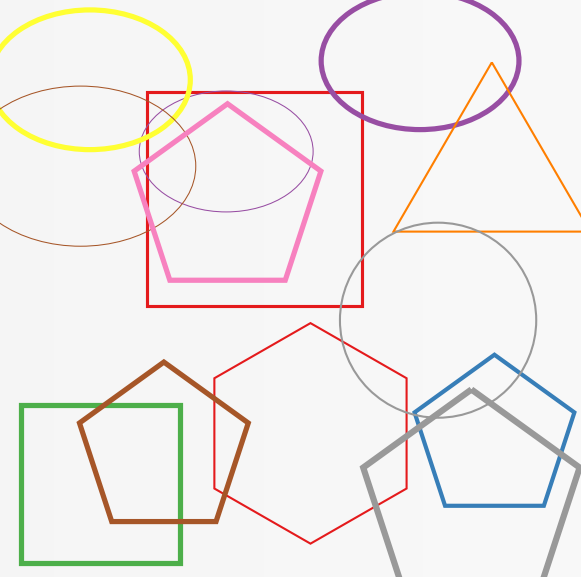[{"shape": "square", "thickness": 1.5, "radius": 0.93, "center": [0.438, 0.654]}, {"shape": "hexagon", "thickness": 1, "radius": 0.95, "center": [0.534, 0.249]}, {"shape": "pentagon", "thickness": 2, "radius": 0.72, "center": [0.851, 0.24]}, {"shape": "square", "thickness": 2.5, "radius": 0.68, "center": [0.173, 0.162]}, {"shape": "oval", "thickness": 0.5, "radius": 0.75, "center": [0.389, 0.737]}, {"shape": "oval", "thickness": 2.5, "radius": 0.85, "center": [0.723, 0.894]}, {"shape": "triangle", "thickness": 1, "radius": 0.98, "center": [0.846, 0.696]}, {"shape": "oval", "thickness": 2.5, "radius": 0.86, "center": [0.155, 0.861]}, {"shape": "oval", "thickness": 0.5, "radius": 0.99, "center": [0.139, 0.711]}, {"shape": "pentagon", "thickness": 2.5, "radius": 0.76, "center": [0.282, 0.22]}, {"shape": "pentagon", "thickness": 2.5, "radius": 0.84, "center": [0.391, 0.651]}, {"shape": "pentagon", "thickness": 3, "radius": 0.98, "center": [0.811, 0.129]}, {"shape": "circle", "thickness": 1, "radius": 0.84, "center": [0.754, 0.445]}]